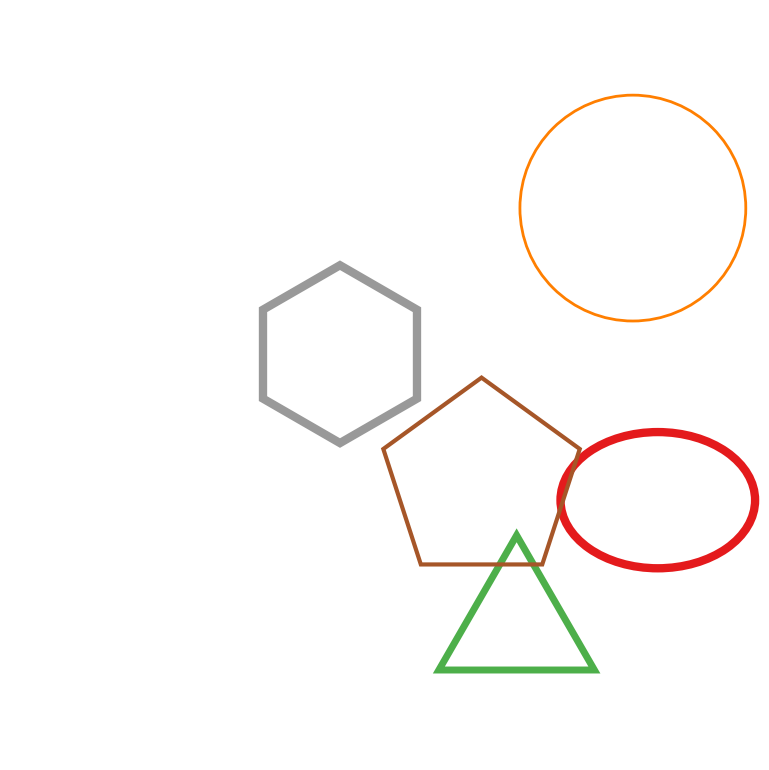[{"shape": "oval", "thickness": 3, "radius": 0.63, "center": [0.854, 0.35]}, {"shape": "triangle", "thickness": 2.5, "radius": 0.58, "center": [0.671, 0.188]}, {"shape": "circle", "thickness": 1, "radius": 0.73, "center": [0.822, 0.73]}, {"shape": "pentagon", "thickness": 1.5, "radius": 0.67, "center": [0.625, 0.375]}, {"shape": "hexagon", "thickness": 3, "radius": 0.58, "center": [0.442, 0.54]}]